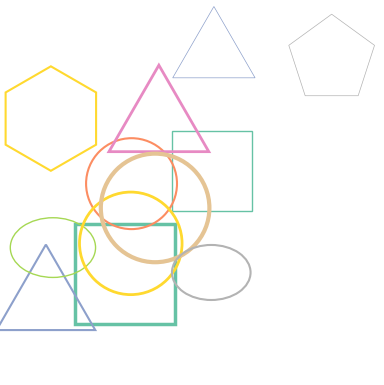[{"shape": "square", "thickness": 2.5, "radius": 0.65, "center": [0.324, 0.289]}, {"shape": "square", "thickness": 1, "radius": 0.52, "center": [0.551, 0.555]}, {"shape": "circle", "thickness": 1.5, "radius": 0.59, "center": [0.342, 0.523]}, {"shape": "triangle", "thickness": 0.5, "radius": 0.62, "center": [0.556, 0.86]}, {"shape": "triangle", "thickness": 1.5, "radius": 0.74, "center": [0.119, 0.217]}, {"shape": "triangle", "thickness": 2, "radius": 0.75, "center": [0.413, 0.681]}, {"shape": "oval", "thickness": 1, "radius": 0.55, "center": [0.137, 0.357]}, {"shape": "hexagon", "thickness": 1.5, "radius": 0.68, "center": [0.132, 0.692]}, {"shape": "circle", "thickness": 2, "radius": 0.67, "center": [0.34, 0.368]}, {"shape": "circle", "thickness": 3, "radius": 0.71, "center": [0.403, 0.46]}, {"shape": "pentagon", "thickness": 0.5, "radius": 0.59, "center": [0.861, 0.846]}, {"shape": "oval", "thickness": 1.5, "radius": 0.51, "center": [0.549, 0.292]}]